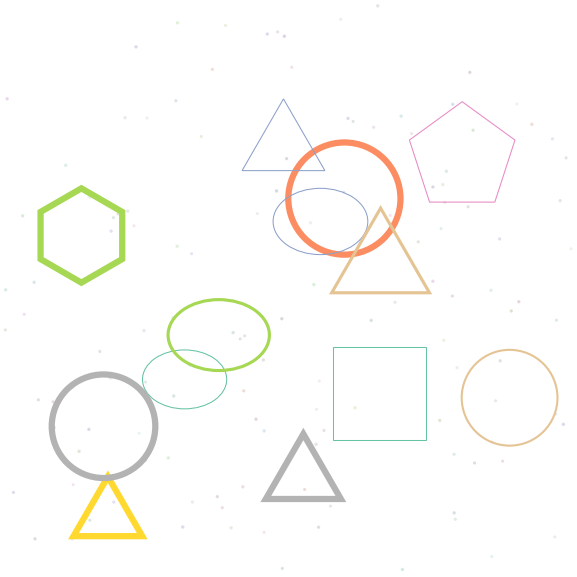[{"shape": "square", "thickness": 0.5, "radius": 0.4, "center": [0.657, 0.318]}, {"shape": "oval", "thickness": 0.5, "radius": 0.36, "center": [0.32, 0.342]}, {"shape": "circle", "thickness": 3, "radius": 0.49, "center": [0.596, 0.655]}, {"shape": "triangle", "thickness": 0.5, "radius": 0.41, "center": [0.491, 0.745]}, {"shape": "oval", "thickness": 0.5, "radius": 0.41, "center": [0.555, 0.616]}, {"shape": "pentagon", "thickness": 0.5, "radius": 0.48, "center": [0.8, 0.727]}, {"shape": "oval", "thickness": 1.5, "radius": 0.44, "center": [0.379, 0.419]}, {"shape": "hexagon", "thickness": 3, "radius": 0.41, "center": [0.141, 0.591]}, {"shape": "triangle", "thickness": 3, "radius": 0.34, "center": [0.187, 0.105]}, {"shape": "triangle", "thickness": 1.5, "radius": 0.49, "center": [0.659, 0.541]}, {"shape": "circle", "thickness": 1, "radius": 0.41, "center": [0.882, 0.31]}, {"shape": "circle", "thickness": 3, "radius": 0.45, "center": [0.179, 0.261]}, {"shape": "triangle", "thickness": 3, "radius": 0.38, "center": [0.525, 0.173]}]